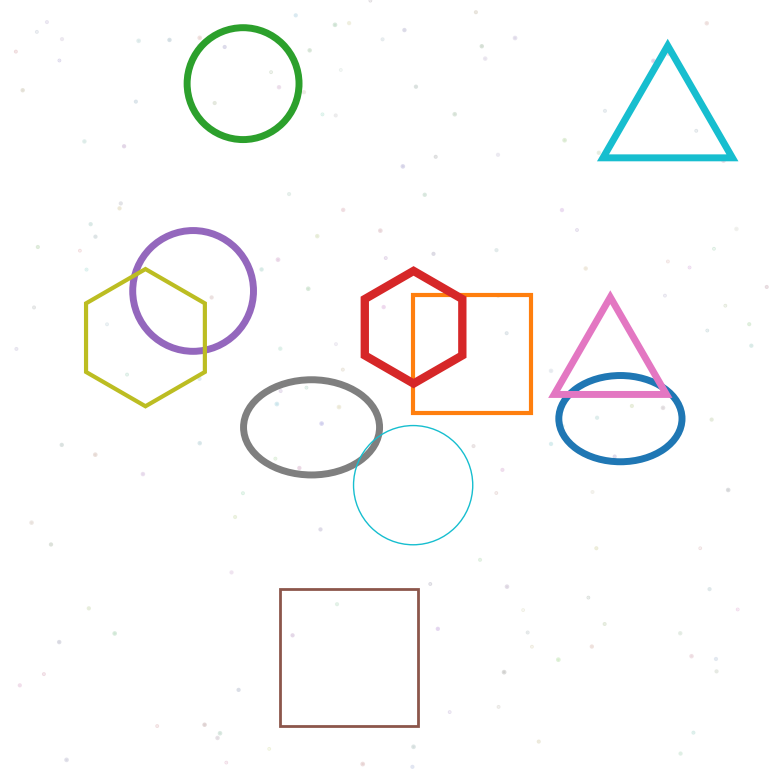[{"shape": "oval", "thickness": 2.5, "radius": 0.4, "center": [0.806, 0.456]}, {"shape": "square", "thickness": 1.5, "radius": 0.38, "center": [0.613, 0.54]}, {"shape": "circle", "thickness": 2.5, "radius": 0.36, "center": [0.316, 0.891]}, {"shape": "hexagon", "thickness": 3, "radius": 0.37, "center": [0.537, 0.575]}, {"shape": "circle", "thickness": 2.5, "radius": 0.39, "center": [0.251, 0.622]}, {"shape": "square", "thickness": 1, "radius": 0.45, "center": [0.453, 0.146]}, {"shape": "triangle", "thickness": 2.5, "radius": 0.42, "center": [0.793, 0.53]}, {"shape": "oval", "thickness": 2.5, "radius": 0.44, "center": [0.405, 0.445]}, {"shape": "hexagon", "thickness": 1.5, "radius": 0.45, "center": [0.189, 0.561]}, {"shape": "circle", "thickness": 0.5, "radius": 0.39, "center": [0.537, 0.37]}, {"shape": "triangle", "thickness": 2.5, "radius": 0.49, "center": [0.867, 0.844]}]